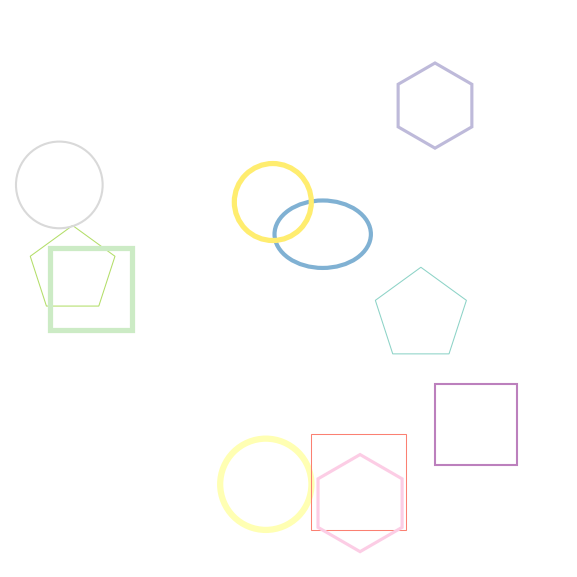[{"shape": "pentagon", "thickness": 0.5, "radius": 0.41, "center": [0.729, 0.453]}, {"shape": "circle", "thickness": 3, "radius": 0.4, "center": [0.46, 0.161]}, {"shape": "hexagon", "thickness": 1.5, "radius": 0.37, "center": [0.753, 0.816]}, {"shape": "square", "thickness": 0.5, "radius": 0.41, "center": [0.621, 0.165]}, {"shape": "oval", "thickness": 2, "radius": 0.42, "center": [0.559, 0.594]}, {"shape": "pentagon", "thickness": 0.5, "radius": 0.39, "center": [0.126, 0.532]}, {"shape": "hexagon", "thickness": 1.5, "radius": 0.42, "center": [0.623, 0.128]}, {"shape": "circle", "thickness": 1, "radius": 0.38, "center": [0.103, 0.679]}, {"shape": "square", "thickness": 1, "radius": 0.35, "center": [0.824, 0.264]}, {"shape": "square", "thickness": 2.5, "radius": 0.35, "center": [0.157, 0.499]}, {"shape": "circle", "thickness": 2.5, "radius": 0.33, "center": [0.472, 0.649]}]